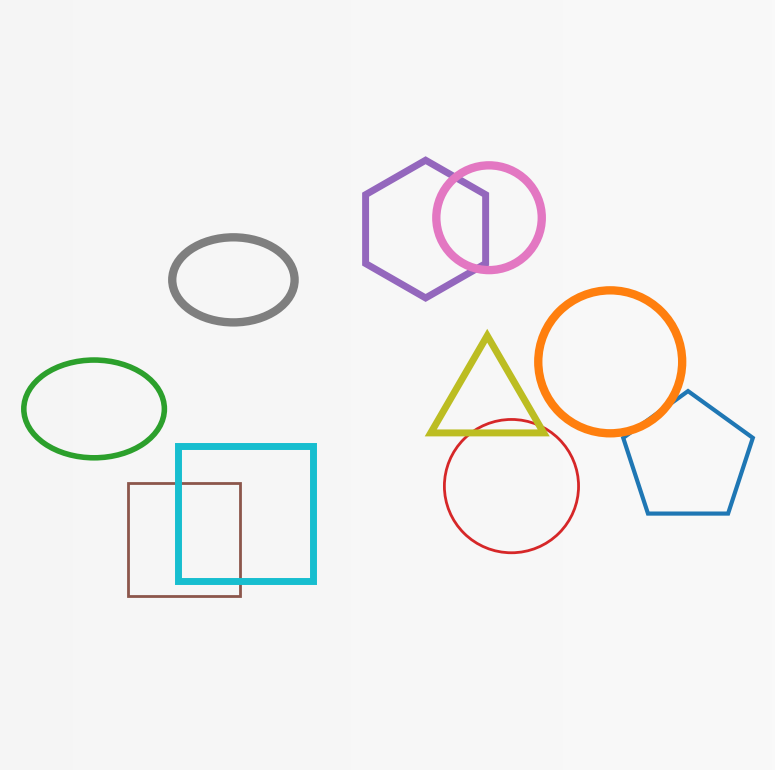[{"shape": "pentagon", "thickness": 1.5, "radius": 0.44, "center": [0.888, 0.404]}, {"shape": "circle", "thickness": 3, "radius": 0.46, "center": [0.787, 0.53]}, {"shape": "oval", "thickness": 2, "radius": 0.45, "center": [0.121, 0.469]}, {"shape": "circle", "thickness": 1, "radius": 0.43, "center": [0.66, 0.369]}, {"shape": "hexagon", "thickness": 2.5, "radius": 0.45, "center": [0.549, 0.702]}, {"shape": "square", "thickness": 1, "radius": 0.36, "center": [0.238, 0.299]}, {"shape": "circle", "thickness": 3, "radius": 0.34, "center": [0.631, 0.717]}, {"shape": "oval", "thickness": 3, "radius": 0.39, "center": [0.301, 0.637]}, {"shape": "triangle", "thickness": 2.5, "radius": 0.42, "center": [0.629, 0.48]}, {"shape": "square", "thickness": 2.5, "radius": 0.44, "center": [0.316, 0.333]}]